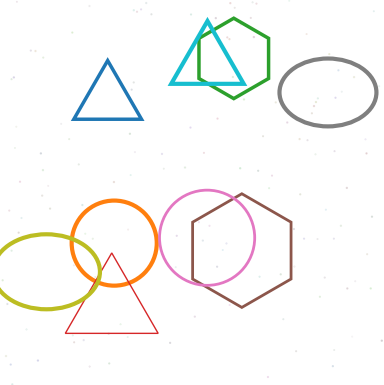[{"shape": "triangle", "thickness": 2.5, "radius": 0.51, "center": [0.28, 0.741]}, {"shape": "circle", "thickness": 3, "radius": 0.55, "center": [0.297, 0.369]}, {"shape": "hexagon", "thickness": 2.5, "radius": 0.52, "center": [0.607, 0.848]}, {"shape": "triangle", "thickness": 1, "radius": 0.7, "center": [0.29, 0.204]}, {"shape": "hexagon", "thickness": 2, "radius": 0.74, "center": [0.628, 0.349]}, {"shape": "circle", "thickness": 2, "radius": 0.62, "center": [0.538, 0.382]}, {"shape": "oval", "thickness": 3, "radius": 0.63, "center": [0.852, 0.76]}, {"shape": "oval", "thickness": 3, "radius": 0.7, "center": [0.12, 0.294]}, {"shape": "triangle", "thickness": 3, "radius": 0.54, "center": [0.539, 0.837]}]